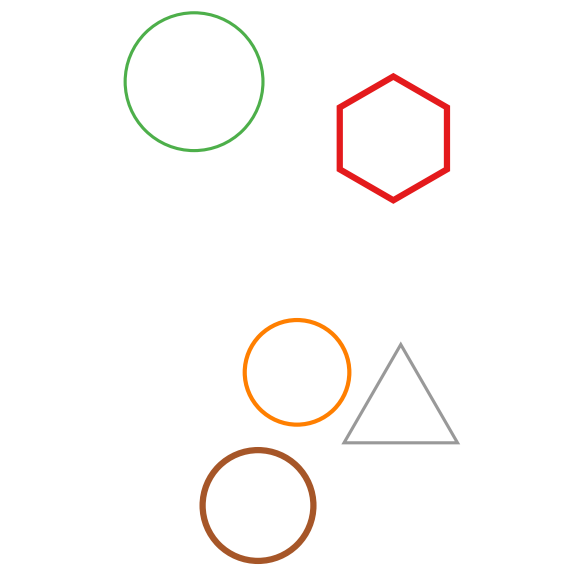[{"shape": "hexagon", "thickness": 3, "radius": 0.54, "center": [0.681, 0.76]}, {"shape": "circle", "thickness": 1.5, "radius": 0.6, "center": [0.336, 0.858]}, {"shape": "circle", "thickness": 2, "radius": 0.45, "center": [0.514, 0.354]}, {"shape": "circle", "thickness": 3, "radius": 0.48, "center": [0.447, 0.124]}, {"shape": "triangle", "thickness": 1.5, "radius": 0.57, "center": [0.694, 0.289]}]